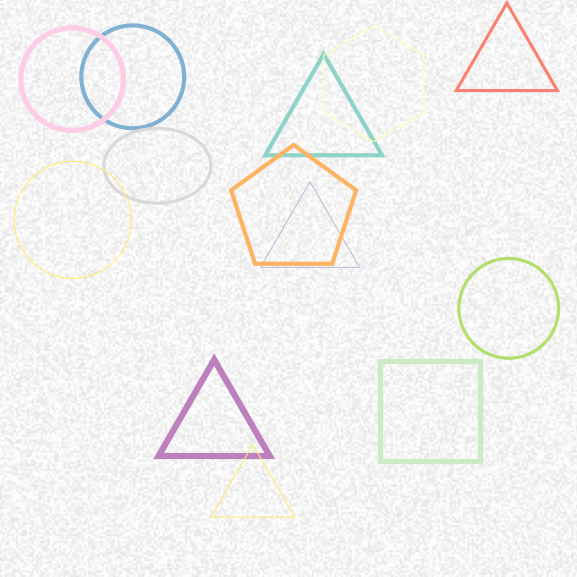[{"shape": "triangle", "thickness": 2, "radius": 0.58, "center": [0.56, 0.789]}, {"shape": "hexagon", "thickness": 0.5, "radius": 0.5, "center": [0.647, 0.854]}, {"shape": "triangle", "thickness": 0.5, "radius": 0.49, "center": [0.537, 0.586]}, {"shape": "triangle", "thickness": 1.5, "radius": 0.51, "center": [0.878, 0.893]}, {"shape": "circle", "thickness": 2, "radius": 0.45, "center": [0.23, 0.866]}, {"shape": "pentagon", "thickness": 2, "radius": 0.57, "center": [0.508, 0.634]}, {"shape": "circle", "thickness": 1.5, "radius": 0.43, "center": [0.881, 0.465]}, {"shape": "circle", "thickness": 2.5, "radius": 0.44, "center": [0.125, 0.862]}, {"shape": "oval", "thickness": 1.5, "radius": 0.46, "center": [0.273, 0.712]}, {"shape": "triangle", "thickness": 3, "radius": 0.56, "center": [0.371, 0.265]}, {"shape": "square", "thickness": 2.5, "radius": 0.43, "center": [0.745, 0.287]}, {"shape": "circle", "thickness": 0.5, "radius": 0.51, "center": [0.126, 0.618]}, {"shape": "triangle", "thickness": 0.5, "radius": 0.42, "center": [0.438, 0.146]}]